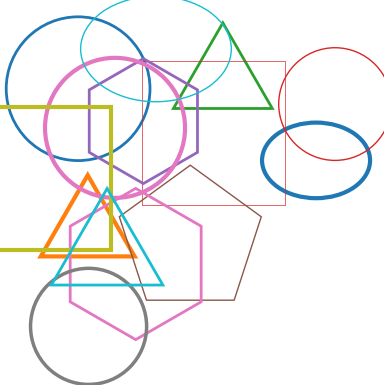[{"shape": "circle", "thickness": 2, "radius": 0.93, "center": [0.203, 0.77]}, {"shape": "oval", "thickness": 3, "radius": 0.7, "center": [0.821, 0.583]}, {"shape": "triangle", "thickness": 3, "radius": 0.7, "center": [0.228, 0.404]}, {"shape": "triangle", "thickness": 2, "radius": 0.74, "center": [0.579, 0.792]}, {"shape": "circle", "thickness": 1, "radius": 0.73, "center": [0.87, 0.73]}, {"shape": "square", "thickness": 0.5, "radius": 0.93, "center": [0.554, 0.655]}, {"shape": "hexagon", "thickness": 2, "radius": 0.81, "center": [0.372, 0.685]}, {"shape": "pentagon", "thickness": 1, "radius": 0.97, "center": [0.494, 0.377]}, {"shape": "circle", "thickness": 3, "radius": 0.91, "center": [0.299, 0.668]}, {"shape": "hexagon", "thickness": 2, "radius": 0.98, "center": [0.352, 0.314]}, {"shape": "circle", "thickness": 2.5, "radius": 0.75, "center": [0.23, 0.152]}, {"shape": "square", "thickness": 3, "radius": 0.93, "center": [0.102, 0.535]}, {"shape": "oval", "thickness": 1, "radius": 0.98, "center": [0.405, 0.873]}, {"shape": "triangle", "thickness": 2, "radius": 0.84, "center": [0.278, 0.343]}]